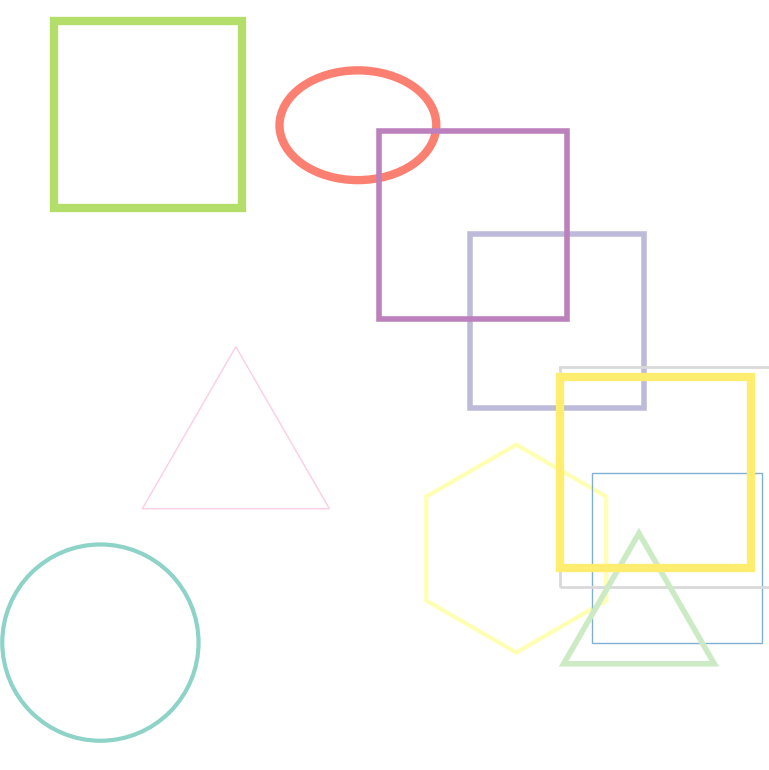[{"shape": "circle", "thickness": 1.5, "radius": 0.64, "center": [0.13, 0.165]}, {"shape": "hexagon", "thickness": 1.5, "radius": 0.67, "center": [0.67, 0.288]}, {"shape": "square", "thickness": 2, "radius": 0.57, "center": [0.724, 0.583]}, {"shape": "oval", "thickness": 3, "radius": 0.51, "center": [0.465, 0.837]}, {"shape": "square", "thickness": 0.5, "radius": 0.55, "center": [0.879, 0.275]}, {"shape": "square", "thickness": 3, "radius": 0.61, "center": [0.192, 0.851]}, {"shape": "triangle", "thickness": 0.5, "radius": 0.7, "center": [0.306, 0.409]}, {"shape": "square", "thickness": 1, "radius": 0.72, "center": [0.871, 0.381]}, {"shape": "square", "thickness": 2, "radius": 0.61, "center": [0.614, 0.708]}, {"shape": "triangle", "thickness": 2, "radius": 0.57, "center": [0.83, 0.194]}, {"shape": "square", "thickness": 3, "radius": 0.62, "center": [0.851, 0.386]}]